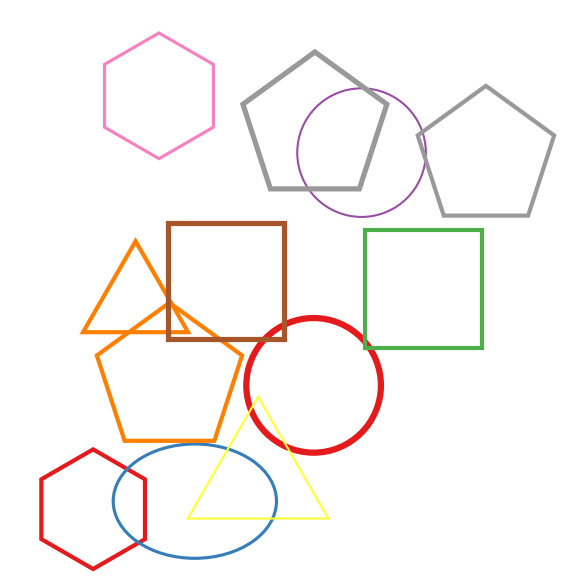[{"shape": "hexagon", "thickness": 2, "radius": 0.52, "center": [0.161, 0.117]}, {"shape": "circle", "thickness": 3, "radius": 0.58, "center": [0.543, 0.332]}, {"shape": "oval", "thickness": 1.5, "radius": 0.71, "center": [0.337, 0.131]}, {"shape": "square", "thickness": 2, "radius": 0.51, "center": [0.734, 0.499]}, {"shape": "circle", "thickness": 1, "radius": 0.56, "center": [0.626, 0.735]}, {"shape": "pentagon", "thickness": 2, "radius": 0.66, "center": [0.293, 0.343]}, {"shape": "triangle", "thickness": 2, "radius": 0.53, "center": [0.235, 0.476]}, {"shape": "triangle", "thickness": 1, "radius": 0.7, "center": [0.447, 0.172]}, {"shape": "square", "thickness": 2.5, "radius": 0.5, "center": [0.391, 0.513]}, {"shape": "hexagon", "thickness": 1.5, "radius": 0.54, "center": [0.275, 0.833]}, {"shape": "pentagon", "thickness": 2, "radius": 0.62, "center": [0.841, 0.726]}, {"shape": "pentagon", "thickness": 2.5, "radius": 0.66, "center": [0.545, 0.778]}]